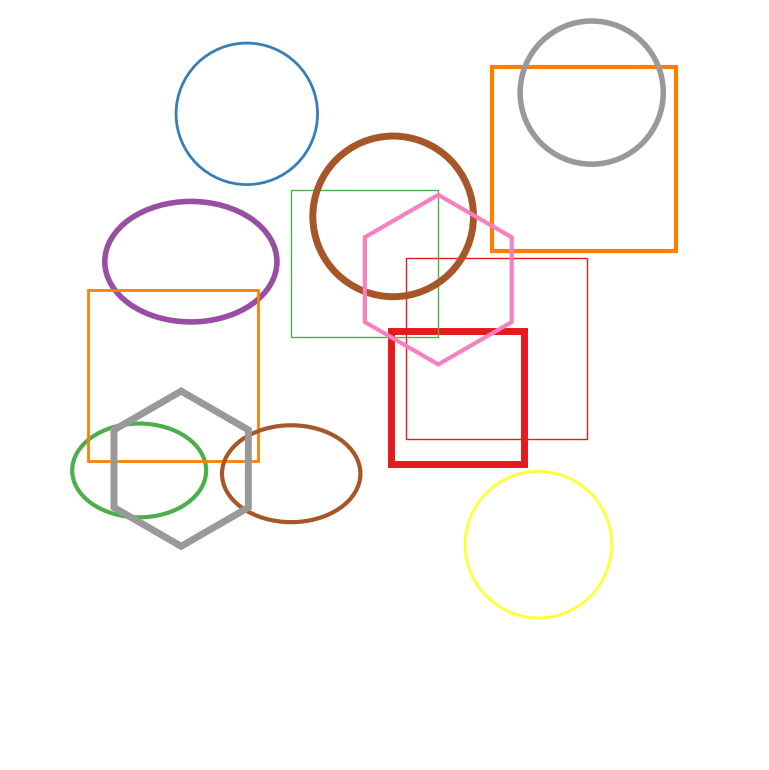[{"shape": "square", "thickness": 0.5, "radius": 0.59, "center": [0.645, 0.548]}, {"shape": "square", "thickness": 2.5, "radius": 0.43, "center": [0.594, 0.484]}, {"shape": "circle", "thickness": 1, "radius": 0.46, "center": [0.321, 0.852]}, {"shape": "oval", "thickness": 1.5, "radius": 0.43, "center": [0.181, 0.389]}, {"shape": "square", "thickness": 0.5, "radius": 0.48, "center": [0.474, 0.657]}, {"shape": "oval", "thickness": 2, "radius": 0.56, "center": [0.248, 0.66]}, {"shape": "square", "thickness": 1.5, "radius": 0.6, "center": [0.758, 0.794]}, {"shape": "square", "thickness": 1, "radius": 0.55, "center": [0.225, 0.512]}, {"shape": "circle", "thickness": 1, "radius": 0.48, "center": [0.699, 0.293]}, {"shape": "oval", "thickness": 1.5, "radius": 0.45, "center": [0.378, 0.385]}, {"shape": "circle", "thickness": 2.5, "radius": 0.52, "center": [0.511, 0.719]}, {"shape": "hexagon", "thickness": 1.5, "radius": 0.55, "center": [0.569, 0.637]}, {"shape": "circle", "thickness": 2, "radius": 0.46, "center": [0.768, 0.88]}, {"shape": "hexagon", "thickness": 2.5, "radius": 0.5, "center": [0.235, 0.391]}]